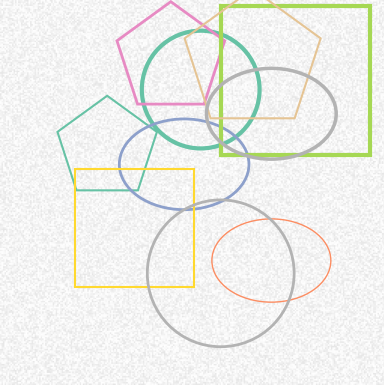[{"shape": "pentagon", "thickness": 1.5, "radius": 0.68, "center": [0.278, 0.615]}, {"shape": "circle", "thickness": 3, "radius": 0.76, "center": [0.521, 0.767]}, {"shape": "oval", "thickness": 1, "radius": 0.77, "center": [0.705, 0.323]}, {"shape": "oval", "thickness": 2, "radius": 0.84, "center": [0.478, 0.573]}, {"shape": "pentagon", "thickness": 2, "radius": 0.74, "center": [0.444, 0.849]}, {"shape": "square", "thickness": 3, "radius": 0.97, "center": [0.767, 0.791]}, {"shape": "square", "thickness": 1.5, "radius": 0.77, "center": [0.349, 0.407]}, {"shape": "pentagon", "thickness": 1.5, "radius": 0.93, "center": [0.656, 0.843]}, {"shape": "oval", "thickness": 2.5, "radius": 0.84, "center": [0.705, 0.705]}, {"shape": "circle", "thickness": 2, "radius": 0.95, "center": [0.573, 0.29]}]